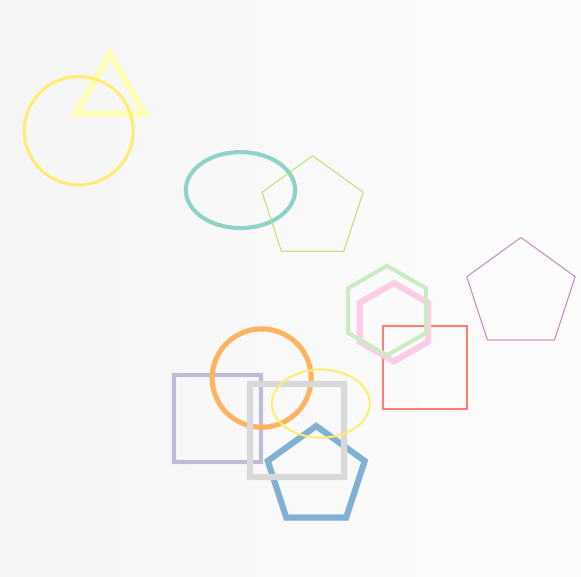[{"shape": "oval", "thickness": 2, "radius": 0.47, "center": [0.414, 0.67]}, {"shape": "triangle", "thickness": 3, "radius": 0.34, "center": [0.189, 0.837]}, {"shape": "square", "thickness": 2, "radius": 0.38, "center": [0.374, 0.274]}, {"shape": "square", "thickness": 1, "radius": 0.36, "center": [0.731, 0.363]}, {"shape": "pentagon", "thickness": 3, "radius": 0.44, "center": [0.544, 0.174]}, {"shape": "circle", "thickness": 2.5, "radius": 0.43, "center": [0.45, 0.344]}, {"shape": "pentagon", "thickness": 0.5, "radius": 0.46, "center": [0.538, 0.638]}, {"shape": "hexagon", "thickness": 3, "radius": 0.34, "center": [0.678, 0.441]}, {"shape": "square", "thickness": 3, "radius": 0.4, "center": [0.511, 0.254]}, {"shape": "pentagon", "thickness": 0.5, "radius": 0.49, "center": [0.896, 0.49]}, {"shape": "hexagon", "thickness": 2, "radius": 0.39, "center": [0.666, 0.461]}, {"shape": "circle", "thickness": 1.5, "radius": 0.47, "center": [0.135, 0.773]}, {"shape": "oval", "thickness": 1, "radius": 0.42, "center": [0.552, 0.3]}]